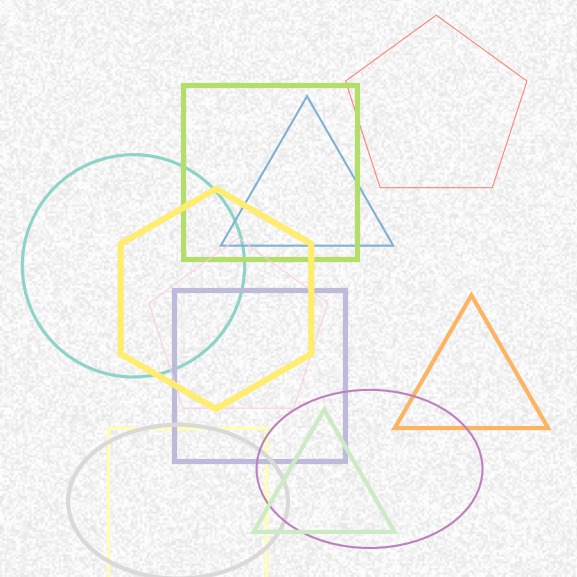[{"shape": "circle", "thickness": 1.5, "radius": 0.96, "center": [0.231, 0.539]}, {"shape": "square", "thickness": 1.5, "radius": 0.68, "center": [0.324, 0.121]}, {"shape": "square", "thickness": 2.5, "radius": 0.74, "center": [0.449, 0.348]}, {"shape": "pentagon", "thickness": 0.5, "radius": 0.83, "center": [0.755, 0.808]}, {"shape": "triangle", "thickness": 1, "radius": 0.86, "center": [0.532, 0.66]}, {"shape": "triangle", "thickness": 2, "radius": 0.77, "center": [0.816, 0.335]}, {"shape": "square", "thickness": 2.5, "radius": 0.76, "center": [0.467, 0.701]}, {"shape": "pentagon", "thickness": 0.5, "radius": 0.81, "center": [0.413, 0.424]}, {"shape": "oval", "thickness": 2, "radius": 0.95, "center": [0.308, 0.13]}, {"shape": "oval", "thickness": 1, "radius": 0.98, "center": [0.64, 0.187]}, {"shape": "triangle", "thickness": 2, "radius": 0.71, "center": [0.561, 0.149]}, {"shape": "hexagon", "thickness": 3, "radius": 0.95, "center": [0.374, 0.482]}]